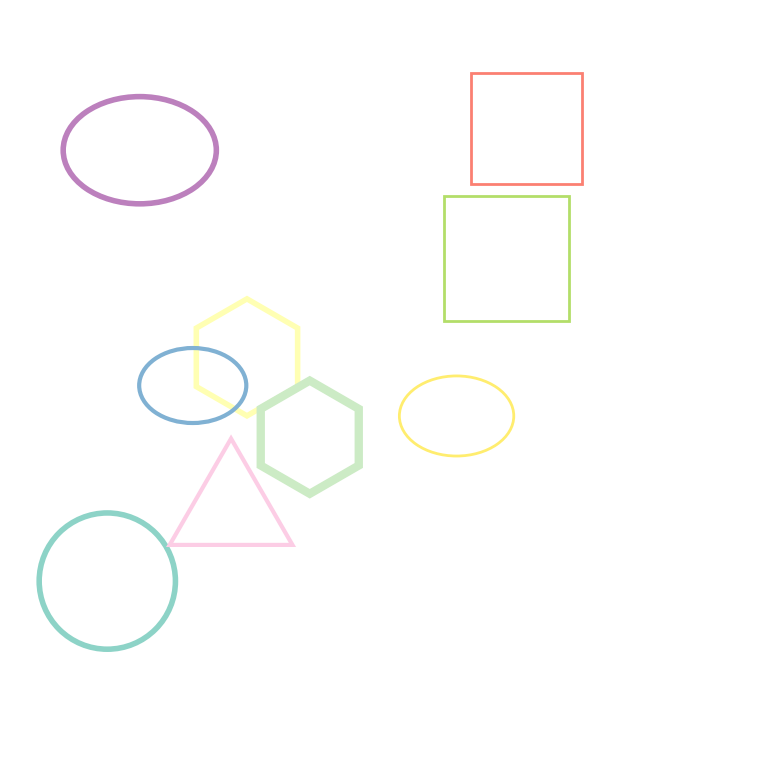[{"shape": "circle", "thickness": 2, "radius": 0.44, "center": [0.139, 0.245]}, {"shape": "hexagon", "thickness": 2, "radius": 0.38, "center": [0.321, 0.536]}, {"shape": "square", "thickness": 1, "radius": 0.36, "center": [0.683, 0.833]}, {"shape": "oval", "thickness": 1.5, "radius": 0.35, "center": [0.25, 0.499]}, {"shape": "square", "thickness": 1, "radius": 0.41, "center": [0.658, 0.664]}, {"shape": "triangle", "thickness": 1.5, "radius": 0.46, "center": [0.3, 0.338]}, {"shape": "oval", "thickness": 2, "radius": 0.5, "center": [0.182, 0.805]}, {"shape": "hexagon", "thickness": 3, "radius": 0.37, "center": [0.402, 0.432]}, {"shape": "oval", "thickness": 1, "radius": 0.37, "center": [0.593, 0.46]}]